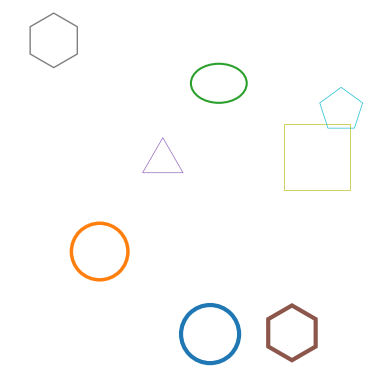[{"shape": "circle", "thickness": 3, "radius": 0.38, "center": [0.546, 0.132]}, {"shape": "circle", "thickness": 2.5, "radius": 0.37, "center": [0.259, 0.347]}, {"shape": "oval", "thickness": 1.5, "radius": 0.36, "center": [0.568, 0.784]}, {"shape": "triangle", "thickness": 0.5, "radius": 0.3, "center": [0.423, 0.582]}, {"shape": "hexagon", "thickness": 3, "radius": 0.36, "center": [0.758, 0.136]}, {"shape": "hexagon", "thickness": 1, "radius": 0.35, "center": [0.14, 0.895]}, {"shape": "square", "thickness": 0.5, "radius": 0.42, "center": [0.823, 0.592]}, {"shape": "pentagon", "thickness": 0.5, "radius": 0.29, "center": [0.886, 0.715]}]